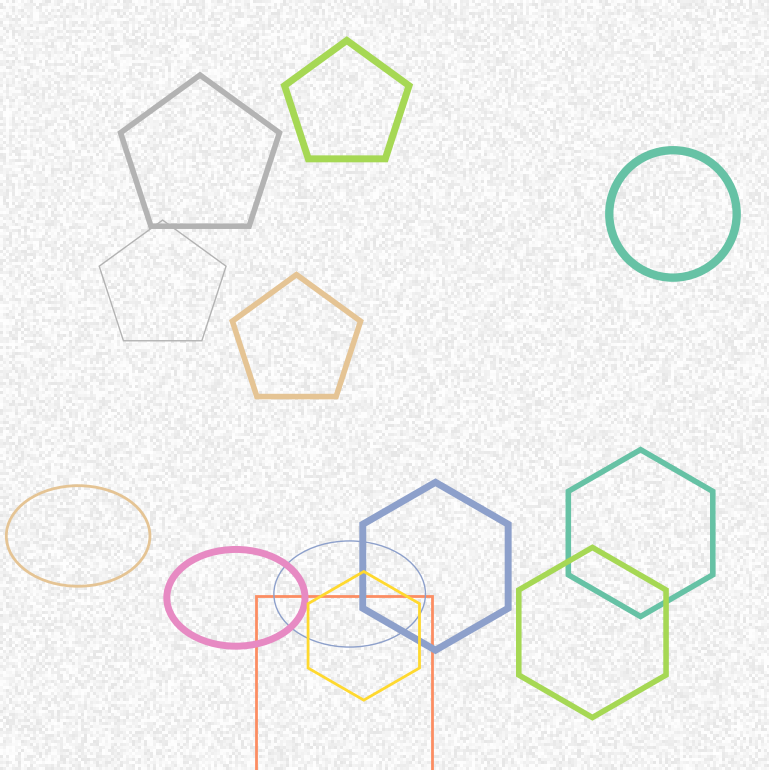[{"shape": "circle", "thickness": 3, "radius": 0.41, "center": [0.874, 0.722]}, {"shape": "hexagon", "thickness": 2, "radius": 0.54, "center": [0.832, 0.308]}, {"shape": "square", "thickness": 1, "radius": 0.57, "center": [0.446, 0.111]}, {"shape": "oval", "thickness": 0.5, "radius": 0.49, "center": [0.454, 0.229]}, {"shape": "hexagon", "thickness": 2.5, "radius": 0.55, "center": [0.566, 0.265]}, {"shape": "oval", "thickness": 2.5, "radius": 0.45, "center": [0.306, 0.224]}, {"shape": "hexagon", "thickness": 2, "radius": 0.55, "center": [0.769, 0.179]}, {"shape": "pentagon", "thickness": 2.5, "radius": 0.43, "center": [0.45, 0.862]}, {"shape": "hexagon", "thickness": 1, "radius": 0.42, "center": [0.472, 0.174]}, {"shape": "pentagon", "thickness": 2, "radius": 0.44, "center": [0.385, 0.556]}, {"shape": "oval", "thickness": 1, "radius": 0.47, "center": [0.101, 0.304]}, {"shape": "pentagon", "thickness": 2, "radius": 0.54, "center": [0.26, 0.794]}, {"shape": "pentagon", "thickness": 0.5, "radius": 0.43, "center": [0.211, 0.628]}]